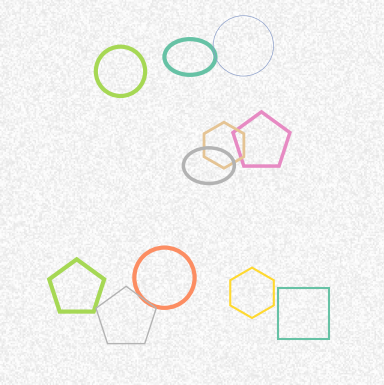[{"shape": "oval", "thickness": 3, "radius": 0.33, "center": [0.493, 0.852]}, {"shape": "square", "thickness": 1.5, "radius": 0.33, "center": [0.789, 0.186]}, {"shape": "circle", "thickness": 3, "radius": 0.39, "center": [0.427, 0.279]}, {"shape": "circle", "thickness": 0.5, "radius": 0.39, "center": [0.632, 0.881]}, {"shape": "pentagon", "thickness": 2.5, "radius": 0.39, "center": [0.679, 0.632]}, {"shape": "circle", "thickness": 3, "radius": 0.32, "center": [0.313, 0.815]}, {"shape": "pentagon", "thickness": 3, "radius": 0.38, "center": [0.199, 0.251]}, {"shape": "hexagon", "thickness": 1.5, "radius": 0.33, "center": [0.655, 0.239]}, {"shape": "hexagon", "thickness": 2, "radius": 0.3, "center": [0.582, 0.623]}, {"shape": "oval", "thickness": 2.5, "radius": 0.33, "center": [0.542, 0.57]}, {"shape": "pentagon", "thickness": 1, "radius": 0.41, "center": [0.328, 0.174]}]